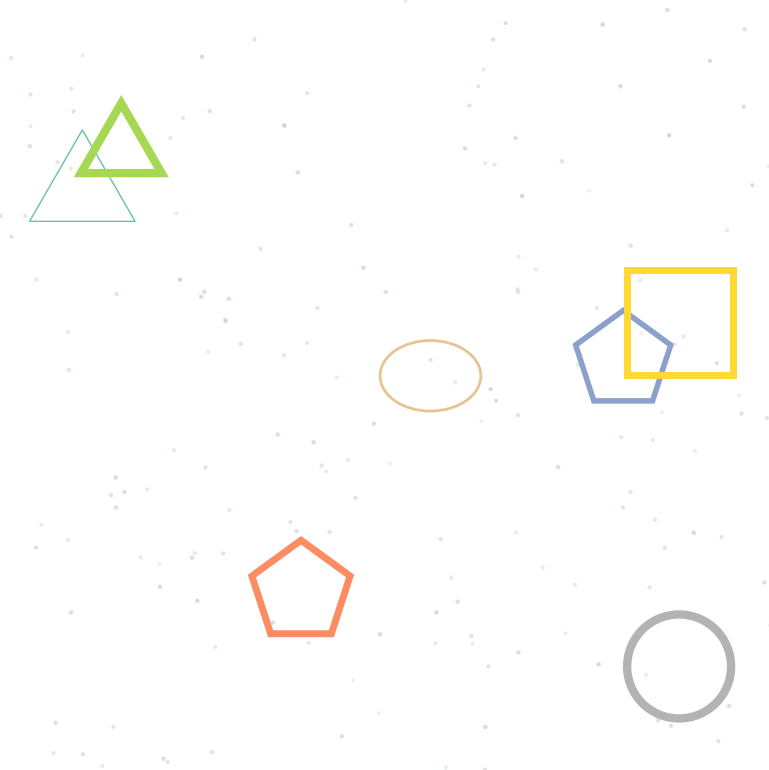[{"shape": "triangle", "thickness": 0.5, "radius": 0.4, "center": [0.107, 0.752]}, {"shape": "pentagon", "thickness": 2.5, "radius": 0.34, "center": [0.391, 0.231]}, {"shape": "pentagon", "thickness": 2, "radius": 0.32, "center": [0.809, 0.532]}, {"shape": "triangle", "thickness": 3, "radius": 0.3, "center": [0.157, 0.805]}, {"shape": "square", "thickness": 2.5, "radius": 0.34, "center": [0.883, 0.581]}, {"shape": "oval", "thickness": 1, "radius": 0.33, "center": [0.559, 0.512]}, {"shape": "circle", "thickness": 3, "radius": 0.34, "center": [0.882, 0.134]}]